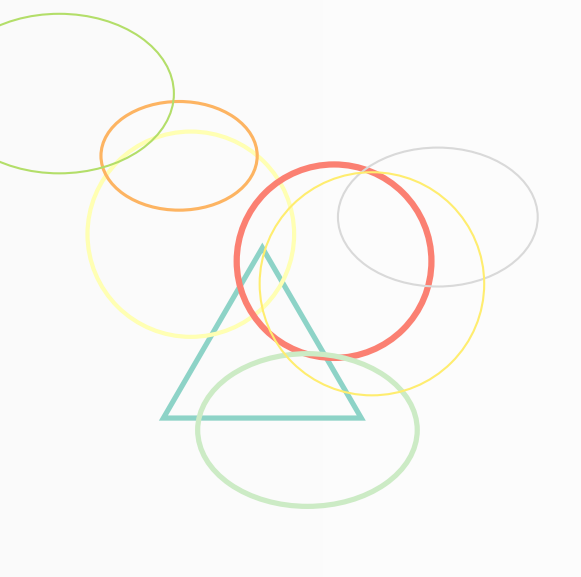[{"shape": "triangle", "thickness": 2.5, "radius": 0.98, "center": [0.451, 0.374]}, {"shape": "circle", "thickness": 2, "radius": 0.89, "center": [0.328, 0.594]}, {"shape": "circle", "thickness": 3, "radius": 0.84, "center": [0.575, 0.547]}, {"shape": "oval", "thickness": 1.5, "radius": 0.67, "center": [0.308, 0.729]}, {"shape": "oval", "thickness": 1, "radius": 0.99, "center": [0.102, 0.837]}, {"shape": "oval", "thickness": 1, "radius": 0.86, "center": [0.753, 0.623]}, {"shape": "oval", "thickness": 2.5, "radius": 0.94, "center": [0.529, 0.255]}, {"shape": "circle", "thickness": 1, "radius": 0.97, "center": [0.64, 0.508]}]